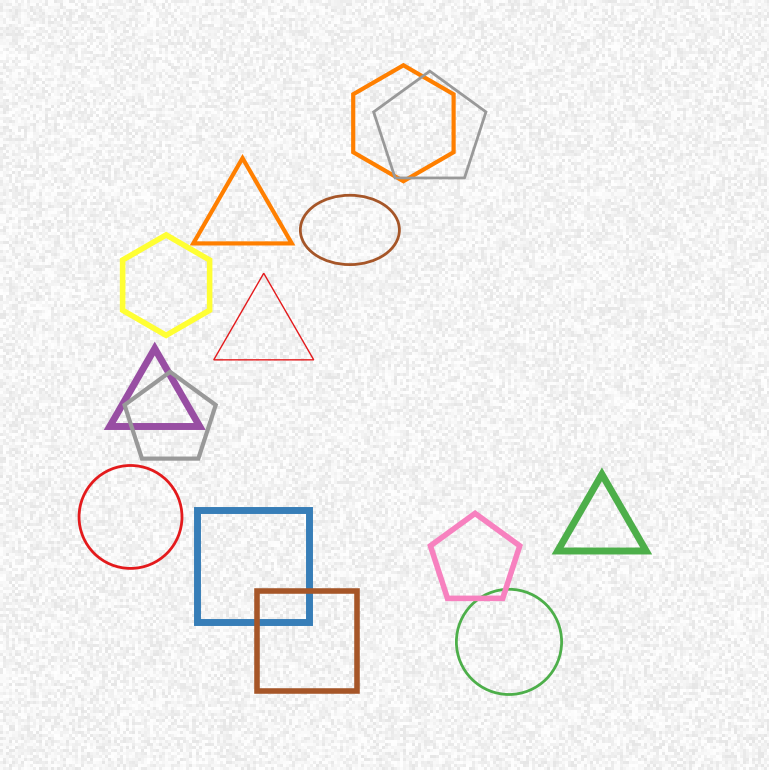[{"shape": "circle", "thickness": 1, "radius": 0.33, "center": [0.169, 0.329]}, {"shape": "triangle", "thickness": 0.5, "radius": 0.37, "center": [0.343, 0.57]}, {"shape": "square", "thickness": 2.5, "radius": 0.37, "center": [0.329, 0.265]}, {"shape": "circle", "thickness": 1, "radius": 0.34, "center": [0.661, 0.166]}, {"shape": "triangle", "thickness": 2.5, "radius": 0.33, "center": [0.782, 0.318]}, {"shape": "triangle", "thickness": 2.5, "radius": 0.34, "center": [0.201, 0.48]}, {"shape": "triangle", "thickness": 1.5, "radius": 0.37, "center": [0.315, 0.721]}, {"shape": "hexagon", "thickness": 1.5, "radius": 0.38, "center": [0.524, 0.84]}, {"shape": "hexagon", "thickness": 2, "radius": 0.33, "center": [0.216, 0.63]}, {"shape": "square", "thickness": 2, "radius": 0.32, "center": [0.398, 0.167]}, {"shape": "oval", "thickness": 1, "radius": 0.32, "center": [0.454, 0.701]}, {"shape": "pentagon", "thickness": 2, "radius": 0.31, "center": [0.617, 0.272]}, {"shape": "pentagon", "thickness": 1, "radius": 0.38, "center": [0.558, 0.831]}, {"shape": "pentagon", "thickness": 1.5, "radius": 0.31, "center": [0.221, 0.455]}]